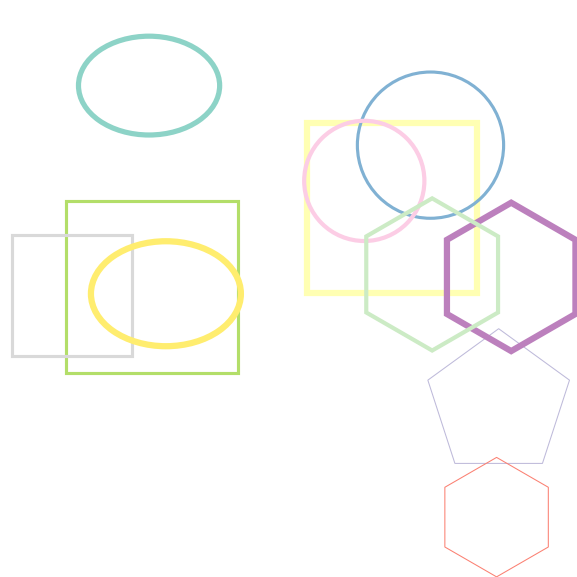[{"shape": "oval", "thickness": 2.5, "radius": 0.61, "center": [0.258, 0.851]}, {"shape": "square", "thickness": 3, "radius": 0.73, "center": [0.679, 0.639]}, {"shape": "pentagon", "thickness": 0.5, "radius": 0.64, "center": [0.864, 0.301]}, {"shape": "hexagon", "thickness": 0.5, "radius": 0.52, "center": [0.86, 0.104]}, {"shape": "circle", "thickness": 1.5, "radius": 0.63, "center": [0.745, 0.748]}, {"shape": "square", "thickness": 1.5, "radius": 0.74, "center": [0.263, 0.502]}, {"shape": "circle", "thickness": 2, "radius": 0.52, "center": [0.631, 0.686]}, {"shape": "square", "thickness": 1.5, "radius": 0.52, "center": [0.125, 0.487]}, {"shape": "hexagon", "thickness": 3, "radius": 0.64, "center": [0.885, 0.52]}, {"shape": "hexagon", "thickness": 2, "radius": 0.66, "center": [0.748, 0.524]}, {"shape": "oval", "thickness": 3, "radius": 0.65, "center": [0.287, 0.491]}]